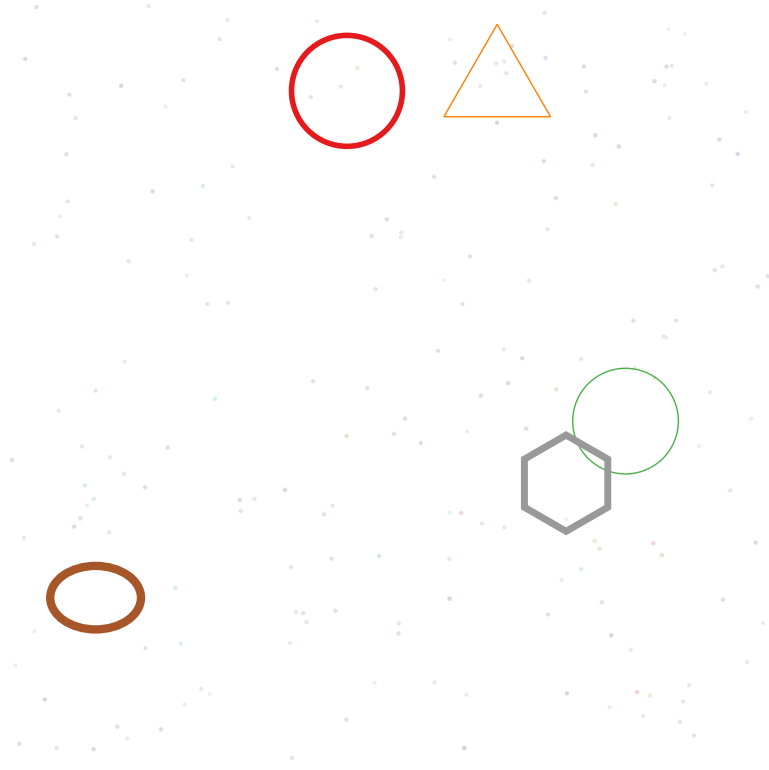[{"shape": "circle", "thickness": 2, "radius": 0.36, "center": [0.451, 0.882]}, {"shape": "circle", "thickness": 0.5, "radius": 0.34, "center": [0.812, 0.453]}, {"shape": "triangle", "thickness": 0.5, "radius": 0.4, "center": [0.646, 0.888]}, {"shape": "oval", "thickness": 3, "radius": 0.29, "center": [0.124, 0.224]}, {"shape": "hexagon", "thickness": 2.5, "radius": 0.31, "center": [0.735, 0.372]}]